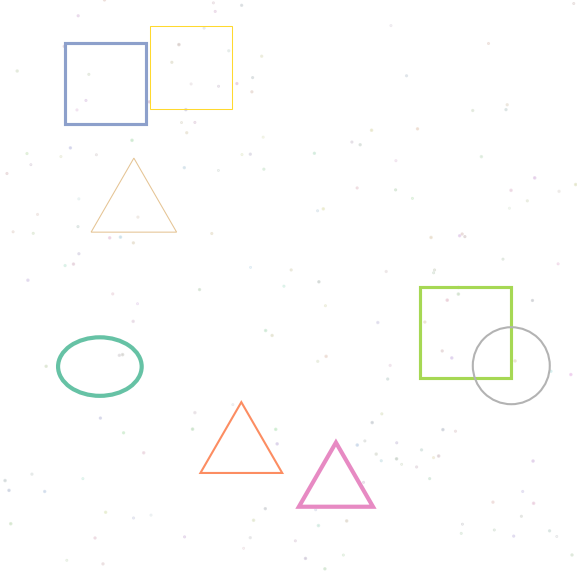[{"shape": "oval", "thickness": 2, "radius": 0.36, "center": [0.173, 0.364]}, {"shape": "triangle", "thickness": 1, "radius": 0.41, "center": [0.418, 0.221]}, {"shape": "square", "thickness": 1.5, "radius": 0.35, "center": [0.183, 0.855]}, {"shape": "triangle", "thickness": 2, "radius": 0.37, "center": [0.582, 0.159]}, {"shape": "square", "thickness": 1.5, "radius": 0.4, "center": [0.806, 0.423]}, {"shape": "square", "thickness": 0.5, "radius": 0.36, "center": [0.331, 0.882]}, {"shape": "triangle", "thickness": 0.5, "radius": 0.43, "center": [0.232, 0.64]}, {"shape": "circle", "thickness": 1, "radius": 0.33, "center": [0.885, 0.366]}]